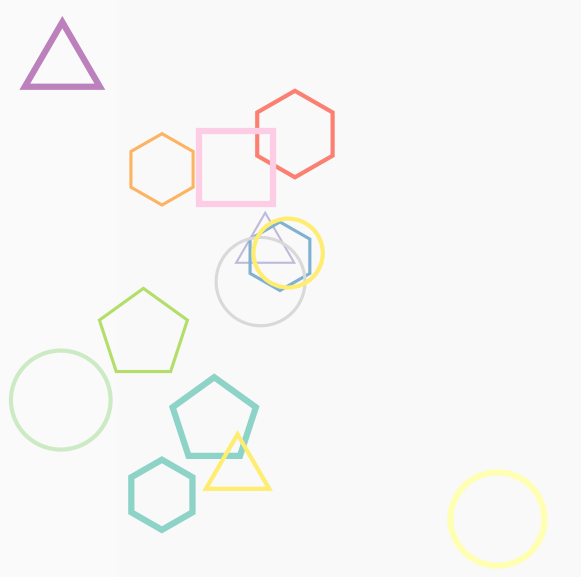[{"shape": "hexagon", "thickness": 3, "radius": 0.3, "center": [0.279, 0.142]}, {"shape": "pentagon", "thickness": 3, "radius": 0.38, "center": [0.369, 0.271]}, {"shape": "circle", "thickness": 3, "radius": 0.4, "center": [0.856, 0.101]}, {"shape": "triangle", "thickness": 1, "radius": 0.29, "center": [0.456, 0.573]}, {"shape": "hexagon", "thickness": 2, "radius": 0.37, "center": [0.507, 0.767]}, {"shape": "hexagon", "thickness": 1.5, "radius": 0.3, "center": [0.482, 0.555]}, {"shape": "hexagon", "thickness": 1.5, "radius": 0.31, "center": [0.279, 0.706]}, {"shape": "pentagon", "thickness": 1.5, "radius": 0.4, "center": [0.247, 0.42]}, {"shape": "square", "thickness": 3, "radius": 0.32, "center": [0.406, 0.709]}, {"shape": "circle", "thickness": 1.5, "radius": 0.38, "center": [0.448, 0.512]}, {"shape": "triangle", "thickness": 3, "radius": 0.37, "center": [0.107, 0.886]}, {"shape": "circle", "thickness": 2, "radius": 0.43, "center": [0.105, 0.306]}, {"shape": "triangle", "thickness": 2, "radius": 0.31, "center": [0.409, 0.184]}, {"shape": "circle", "thickness": 2, "radius": 0.3, "center": [0.496, 0.561]}]